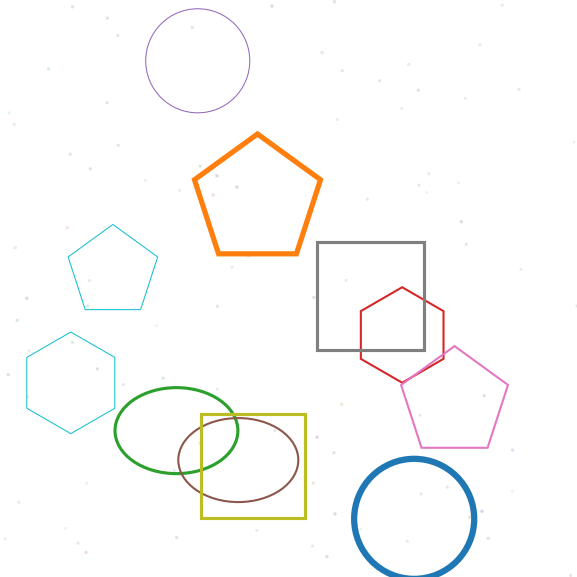[{"shape": "circle", "thickness": 3, "radius": 0.52, "center": [0.717, 0.101]}, {"shape": "pentagon", "thickness": 2.5, "radius": 0.57, "center": [0.446, 0.652]}, {"shape": "oval", "thickness": 1.5, "radius": 0.53, "center": [0.306, 0.253]}, {"shape": "hexagon", "thickness": 1, "radius": 0.41, "center": [0.696, 0.419]}, {"shape": "circle", "thickness": 0.5, "radius": 0.45, "center": [0.342, 0.894]}, {"shape": "oval", "thickness": 1, "radius": 0.52, "center": [0.413, 0.202]}, {"shape": "pentagon", "thickness": 1, "radius": 0.49, "center": [0.787, 0.303]}, {"shape": "square", "thickness": 1.5, "radius": 0.46, "center": [0.641, 0.487]}, {"shape": "square", "thickness": 1.5, "radius": 0.45, "center": [0.438, 0.192]}, {"shape": "hexagon", "thickness": 0.5, "radius": 0.44, "center": [0.123, 0.336]}, {"shape": "pentagon", "thickness": 0.5, "radius": 0.41, "center": [0.196, 0.529]}]